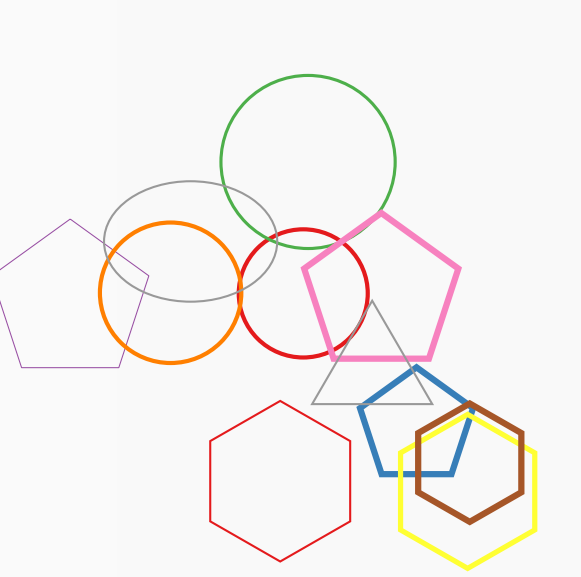[{"shape": "circle", "thickness": 2, "radius": 0.55, "center": [0.522, 0.491]}, {"shape": "hexagon", "thickness": 1, "radius": 0.7, "center": [0.482, 0.166]}, {"shape": "pentagon", "thickness": 3, "radius": 0.51, "center": [0.717, 0.261]}, {"shape": "circle", "thickness": 1.5, "radius": 0.75, "center": [0.53, 0.719]}, {"shape": "pentagon", "thickness": 0.5, "radius": 0.71, "center": [0.121, 0.478]}, {"shape": "circle", "thickness": 2, "radius": 0.61, "center": [0.294, 0.492]}, {"shape": "hexagon", "thickness": 2.5, "radius": 0.67, "center": [0.805, 0.148]}, {"shape": "hexagon", "thickness": 3, "radius": 0.51, "center": [0.808, 0.198]}, {"shape": "pentagon", "thickness": 3, "radius": 0.7, "center": [0.656, 0.491]}, {"shape": "oval", "thickness": 1, "radius": 0.74, "center": [0.328, 0.581]}, {"shape": "triangle", "thickness": 1, "radius": 0.6, "center": [0.64, 0.359]}]